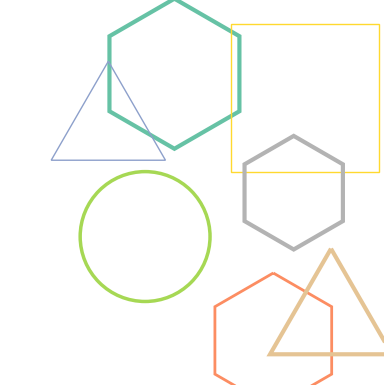[{"shape": "hexagon", "thickness": 3, "radius": 0.97, "center": [0.453, 0.808]}, {"shape": "hexagon", "thickness": 2, "radius": 0.88, "center": [0.71, 0.116]}, {"shape": "triangle", "thickness": 1, "radius": 0.86, "center": [0.281, 0.67]}, {"shape": "circle", "thickness": 2.5, "radius": 0.84, "center": [0.377, 0.386]}, {"shape": "square", "thickness": 1, "radius": 0.96, "center": [0.793, 0.746]}, {"shape": "triangle", "thickness": 3, "radius": 0.91, "center": [0.86, 0.171]}, {"shape": "hexagon", "thickness": 3, "radius": 0.74, "center": [0.763, 0.499]}]